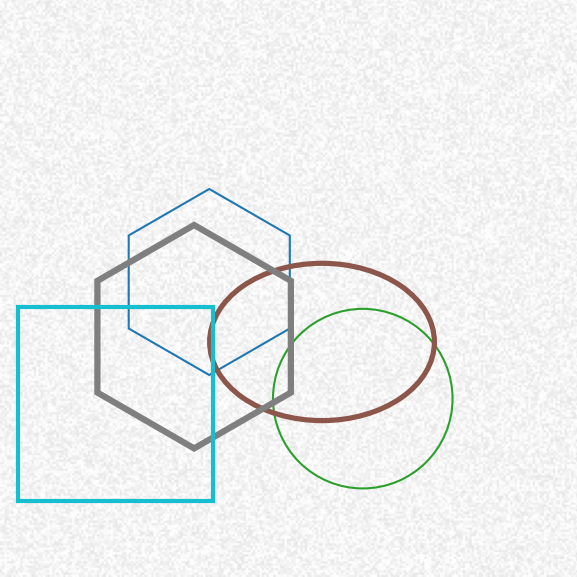[{"shape": "hexagon", "thickness": 1, "radius": 0.81, "center": [0.362, 0.511]}, {"shape": "circle", "thickness": 1, "radius": 0.78, "center": [0.628, 0.309]}, {"shape": "oval", "thickness": 2.5, "radius": 0.97, "center": [0.558, 0.407]}, {"shape": "hexagon", "thickness": 3, "radius": 0.97, "center": [0.336, 0.416]}, {"shape": "square", "thickness": 2, "radius": 0.84, "center": [0.201, 0.299]}]